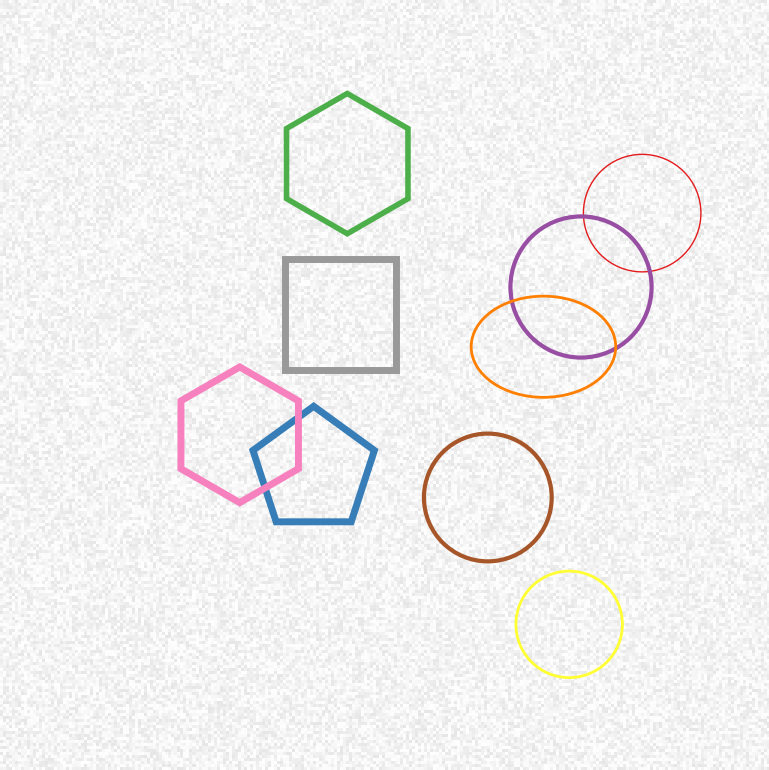[{"shape": "circle", "thickness": 0.5, "radius": 0.38, "center": [0.834, 0.723]}, {"shape": "pentagon", "thickness": 2.5, "radius": 0.41, "center": [0.407, 0.389]}, {"shape": "hexagon", "thickness": 2, "radius": 0.46, "center": [0.451, 0.788]}, {"shape": "circle", "thickness": 1.5, "radius": 0.46, "center": [0.755, 0.627]}, {"shape": "oval", "thickness": 1, "radius": 0.47, "center": [0.706, 0.55]}, {"shape": "circle", "thickness": 1, "radius": 0.35, "center": [0.739, 0.189]}, {"shape": "circle", "thickness": 1.5, "radius": 0.41, "center": [0.634, 0.354]}, {"shape": "hexagon", "thickness": 2.5, "radius": 0.44, "center": [0.311, 0.435]}, {"shape": "square", "thickness": 2.5, "radius": 0.36, "center": [0.443, 0.591]}]